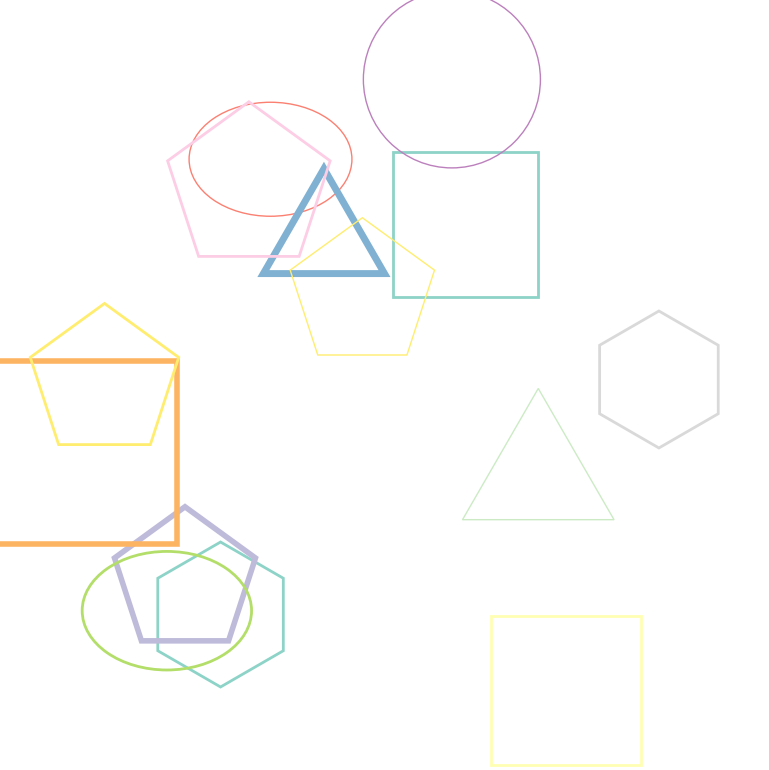[{"shape": "hexagon", "thickness": 1, "radius": 0.47, "center": [0.286, 0.202]}, {"shape": "square", "thickness": 1, "radius": 0.47, "center": [0.604, 0.709]}, {"shape": "square", "thickness": 1, "radius": 0.48, "center": [0.735, 0.103]}, {"shape": "pentagon", "thickness": 2, "radius": 0.48, "center": [0.24, 0.246]}, {"shape": "oval", "thickness": 0.5, "radius": 0.53, "center": [0.351, 0.793]}, {"shape": "triangle", "thickness": 2.5, "radius": 0.45, "center": [0.421, 0.69]}, {"shape": "square", "thickness": 2, "radius": 0.59, "center": [0.112, 0.412]}, {"shape": "oval", "thickness": 1, "radius": 0.55, "center": [0.217, 0.207]}, {"shape": "pentagon", "thickness": 1, "radius": 0.56, "center": [0.323, 0.757]}, {"shape": "hexagon", "thickness": 1, "radius": 0.44, "center": [0.856, 0.507]}, {"shape": "circle", "thickness": 0.5, "radius": 0.57, "center": [0.587, 0.897]}, {"shape": "triangle", "thickness": 0.5, "radius": 0.57, "center": [0.699, 0.382]}, {"shape": "pentagon", "thickness": 1, "radius": 0.51, "center": [0.136, 0.505]}, {"shape": "pentagon", "thickness": 0.5, "radius": 0.49, "center": [0.471, 0.619]}]